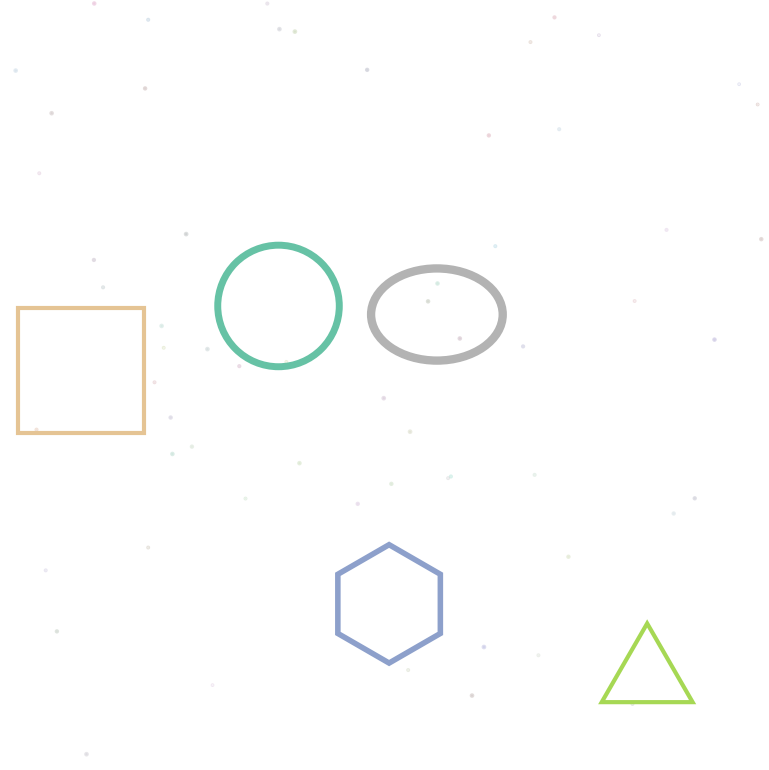[{"shape": "circle", "thickness": 2.5, "radius": 0.39, "center": [0.362, 0.603]}, {"shape": "hexagon", "thickness": 2, "radius": 0.38, "center": [0.505, 0.216]}, {"shape": "triangle", "thickness": 1.5, "radius": 0.34, "center": [0.84, 0.122]}, {"shape": "square", "thickness": 1.5, "radius": 0.41, "center": [0.105, 0.519]}, {"shape": "oval", "thickness": 3, "radius": 0.43, "center": [0.567, 0.592]}]